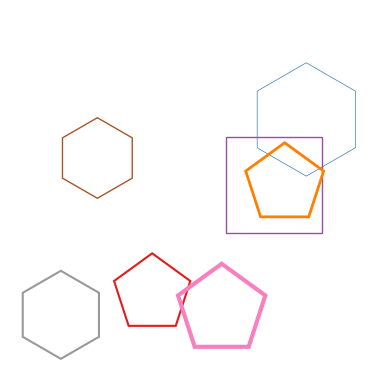[{"shape": "pentagon", "thickness": 1.5, "radius": 0.52, "center": [0.395, 0.238]}, {"shape": "hexagon", "thickness": 0.5, "radius": 0.74, "center": [0.796, 0.69]}, {"shape": "square", "thickness": 1, "radius": 0.62, "center": [0.711, 0.519]}, {"shape": "pentagon", "thickness": 2, "radius": 0.53, "center": [0.739, 0.523]}, {"shape": "hexagon", "thickness": 1, "radius": 0.52, "center": [0.253, 0.59]}, {"shape": "pentagon", "thickness": 3, "radius": 0.6, "center": [0.576, 0.196]}, {"shape": "hexagon", "thickness": 1.5, "radius": 0.57, "center": [0.158, 0.182]}]